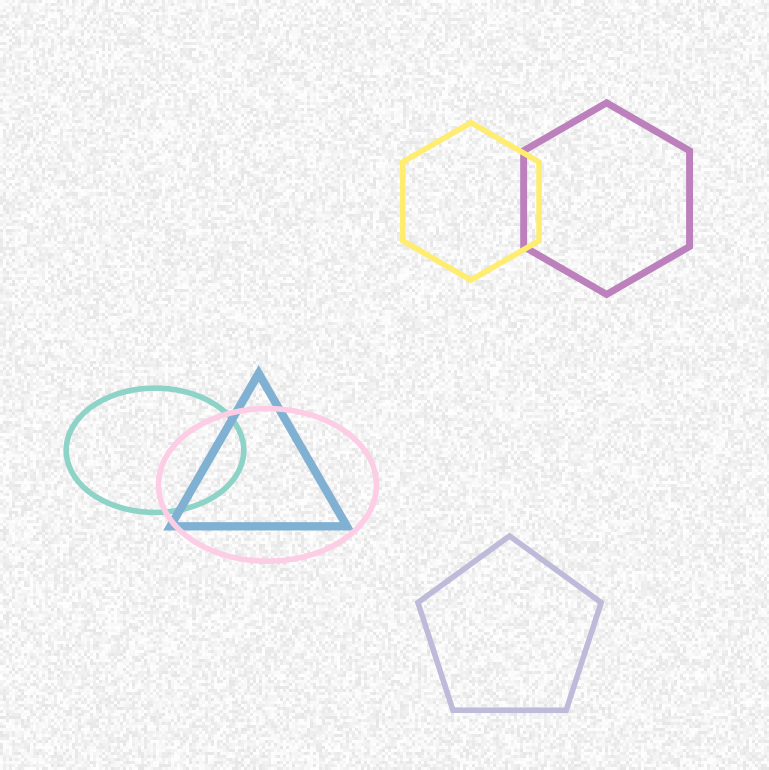[{"shape": "oval", "thickness": 2, "radius": 0.58, "center": [0.201, 0.415]}, {"shape": "pentagon", "thickness": 2, "radius": 0.63, "center": [0.662, 0.179]}, {"shape": "triangle", "thickness": 3, "radius": 0.66, "center": [0.336, 0.383]}, {"shape": "oval", "thickness": 2, "radius": 0.71, "center": [0.347, 0.37]}, {"shape": "hexagon", "thickness": 2.5, "radius": 0.62, "center": [0.788, 0.742]}, {"shape": "hexagon", "thickness": 2, "radius": 0.51, "center": [0.612, 0.738]}]